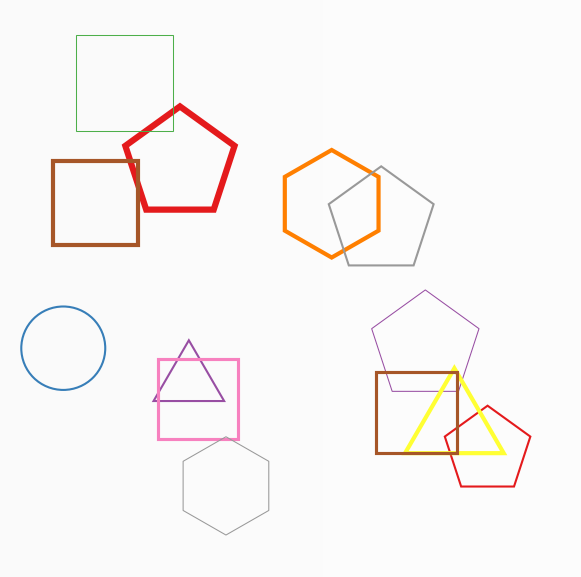[{"shape": "pentagon", "thickness": 1, "radius": 0.39, "center": [0.839, 0.219]}, {"shape": "pentagon", "thickness": 3, "radius": 0.49, "center": [0.31, 0.716]}, {"shape": "circle", "thickness": 1, "radius": 0.36, "center": [0.109, 0.396]}, {"shape": "square", "thickness": 0.5, "radius": 0.41, "center": [0.214, 0.855]}, {"shape": "pentagon", "thickness": 0.5, "radius": 0.49, "center": [0.732, 0.4]}, {"shape": "triangle", "thickness": 1, "radius": 0.35, "center": [0.325, 0.34]}, {"shape": "hexagon", "thickness": 2, "radius": 0.47, "center": [0.571, 0.646]}, {"shape": "triangle", "thickness": 2, "radius": 0.49, "center": [0.782, 0.263]}, {"shape": "square", "thickness": 1.5, "radius": 0.35, "center": [0.717, 0.285]}, {"shape": "square", "thickness": 2, "radius": 0.37, "center": [0.164, 0.647]}, {"shape": "square", "thickness": 1.5, "radius": 0.34, "center": [0.34, 0.308]}, {"shape": "pentagon", "thickness": 1, "radius": 0.47, "center": [0.656, 0.616]}, {"shape": "hexagon", "thickness": 0.5, "radius": 0.43, "center": [0.389, 0.158]}]